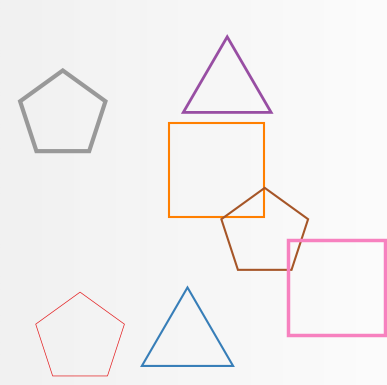[{"shape": "pentagon", "thickness": 0.5, "radius": 0.6, "center": [0.207, 0.121]}, {"shape": "triangle", "thickness": 1.5, "radius": 0.68, "center": [0.484, 0.117]}, {"shape": "triangle", "thickness": 2, "radius": 0.65, "center": [0.586, 0.773]}, {"shape": "square", "thickness": 1.5, "radius": 0.61, "center": [0.559, 0.56]}, {"shape": "pentagon", "thickness": 1.5, "radius": 0.59, "center": [0.683, 0.394]}, {"shape": "square", "thickness": 2.5, "radius": 0.62, "center": [0.868, 0.253]}, {"shape": "pentagon", "thickness": 3, "radius": 0.58, "center": [0.162, 0.701]}]